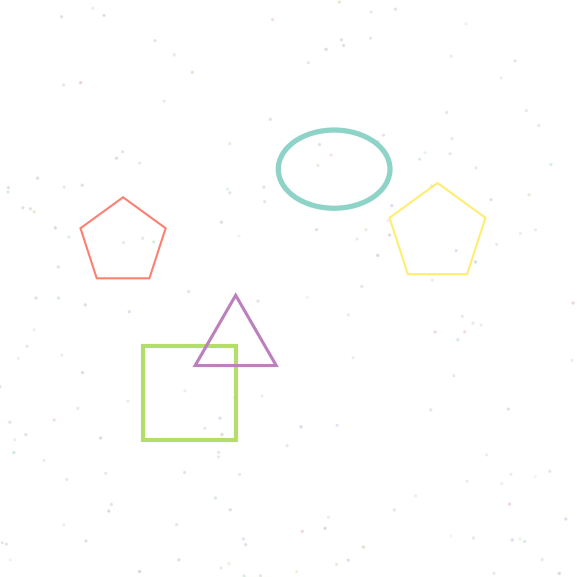[{"shape": "oval", "thickness": 2.5, "radius": 0.48, "center": [0.579, 0.706]}, {"shape": "pentagon", "thickness": 1, "radius": 0.39, "center": [0.213, 0.58]}, {"shape": "square", "thickness": 2, "radius": 0.4, "center": [0.329, 0.319]}, {"shape": "triangle", "thickness": 1.5, "radius": 0.41, "center": [0.408, 0.407]}, {"shape": "pentagon", "thickness": 1, "radius": 0.44, "center": [0.758, 0.595]}]